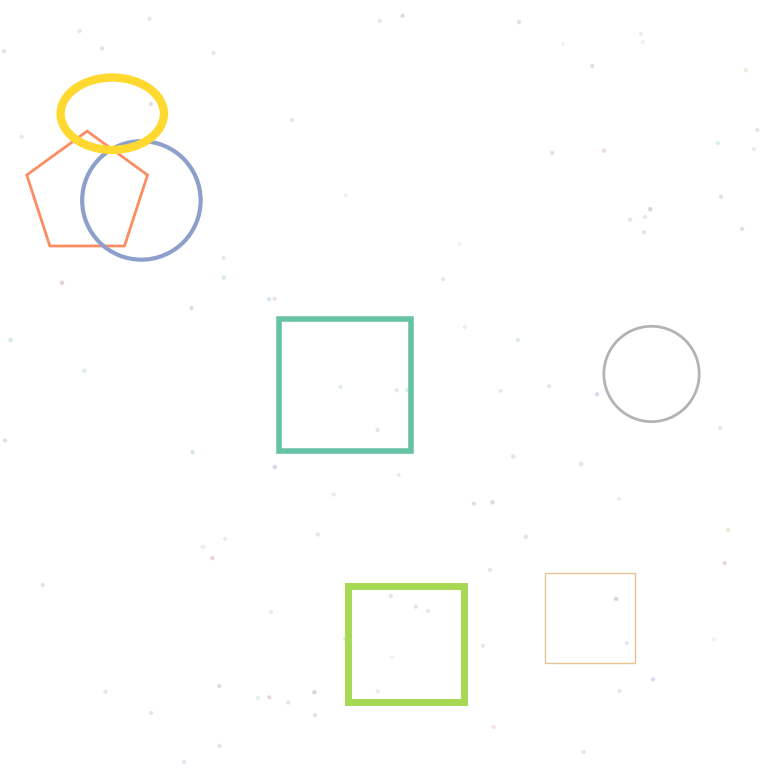[{"shape": "square", "thickness": 2, "radius": 0.43, "center": [0.448, 0.499]}, {"shape": "pentagon", "thickness": 1, "radius": 0.41, "center": [0.113, 0.747]}, {"shape": "circle", "thickness": 1.5, "radius": 0.38, "center": [0.184, 0.74]}, {"shape": "square", "thickness": 2.5, "radius": 0.38, "center": [0.527, 0.164]}, {"shape": "oval", "thickness": 3, "radius": 0.34, "center": [0.146, 0.852]}, {"shape": "square", "thickness": 0.5, "radius": 0.29, "center": [0.766, 0.197]}, {"shape": "circle", "thickness": 1, "radius": 0.31, "center": [0.846, 0.514]}]